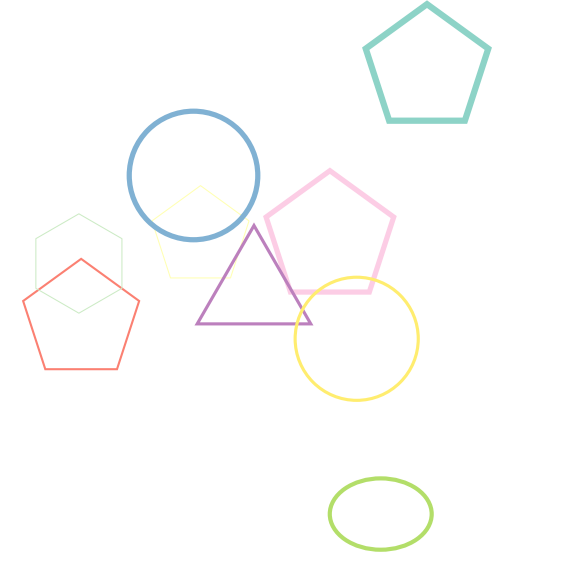[{"shape": "pentagon", "thickness": 3, "radius": 0.56, "center": [0.739, 0.88]}, {"shape": "pentagon", "thickness": 0.5, "radius": 0.44, "center": [0.347, 0.589]}, {"shape": "pentagon", "thickness": 1, "radius": 0.53, "center": [0.141, 0.445]}, {"shape": "circle", "thickness": 2.5, "radius": 0.56, "center": [0.335, 0.695]}, {"shape": "oval", "thickness": 2, "radius": 0.44, "center": [0.659, 0.109]}, {"shape": "pentagon", "thickness": 2.5, "radius": 0.58, "center": [0.571, 0.587]}, {"shape": "triangle", "thickness": 1.5, "radius": 0.57, "center": [0.44, 0.495]}, {"shape": "hexagon", "thickness": 0.5, "radius": 0.43, "center": [0.137, 0.543]}, {"shape": "circle", "thickness": 1.5, "radius": 0.53, "center": [0.618, 0.412]}]